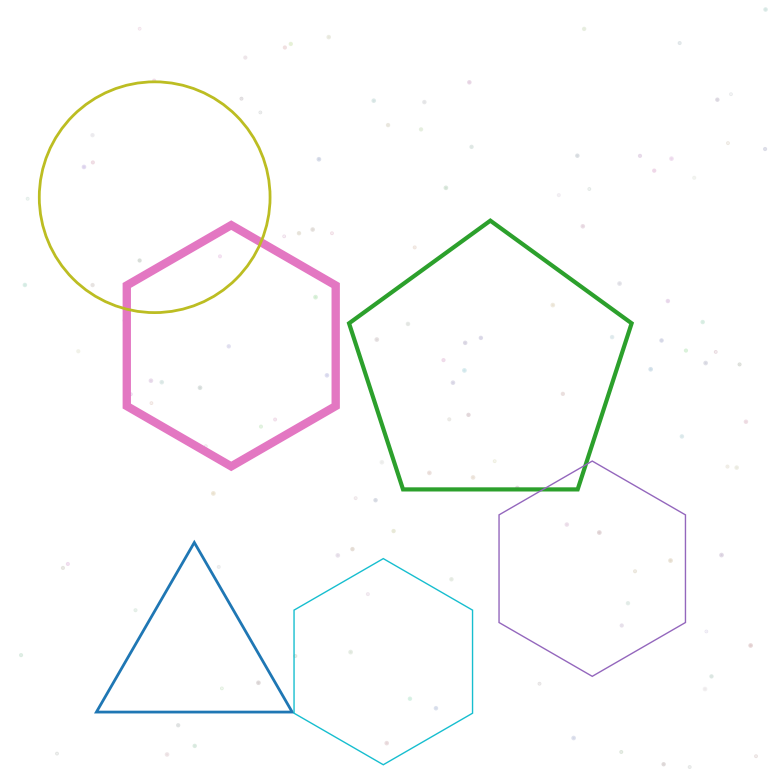[{"shape": "triangle", "thickness": 1, "radius": 0.73, "center": [0.252, 0.149]}, {"shape": "pentagon", "thickness": 1.5, "radius": 0.96, "center": [0.637, 0.52]}, {"shape": "hexagon", "thickness": 0.5, "radius": 0.7, "center": [0.769, 0.261]}, {"shape": "hexagon", "thickness": 3, "radius": 0.78, "center": [0.3, 0.551]}, {"shape": "circle", "thickness": 1, "radius": 0.75, "center": [0.201, 0.744]}, {"shape": "hexagon", "thickness": 0.5, "radius": 0.67, "center": [0.498, 0.141]}]